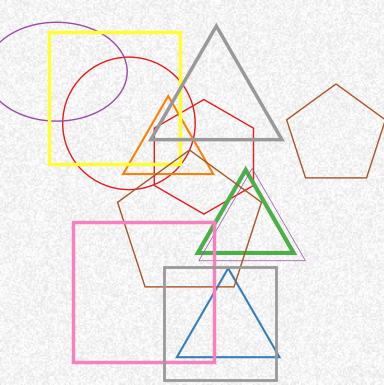[{"shape": "circle", "thickness": 1, "radius": 0.86, "center": [0.335, 0.68]}, {"shape": "hexagon", "thickness": 1, "radius": 0.74, "center": [0.53, 0.593]}, {"shape": "triangle", "thickness": 1.5, "radius": 0.77, "center": [0.593, 0.149]}, {"shape": "triangle", "thickness": 3, "radius": 0.72, "center": [0.638, 0.415]}, {"shape": "triangle", "thickness": 0.5, "radius": 0.8, "center": [0.655, 0.403]}, {"shape": "oval", "thickness": 1, "radius": 0.92, "center": [0.147, 0.814]}, {"shape": "triangle", "thickness": 1.5, "radius": 0.68, "center": [0.437, 0.616]}, {"shape": "square", "thickness": 2.5, "radius": 0.86, "center": [0.297, 0.746]}, {"shape": "pentagon", "thickness": 1, "radius": 0.98, "center": [0.492, 0.414]}, {"shape": "pentagon", "thickness": 1, "radius": 0.67, "center": [0.873, 0.647]}, {"shape": "square", "thickness": 2.5, "radius": 0.91, "center": [0.372, 0.242]}, {"shape": "triangle", "thickness": 2.5, "radius": 0.98, "center": [0.562, 0.736]}, {"shape": "square", "thickness": 2, "radius": 0.73, "center": [0.572, 0.16]}]